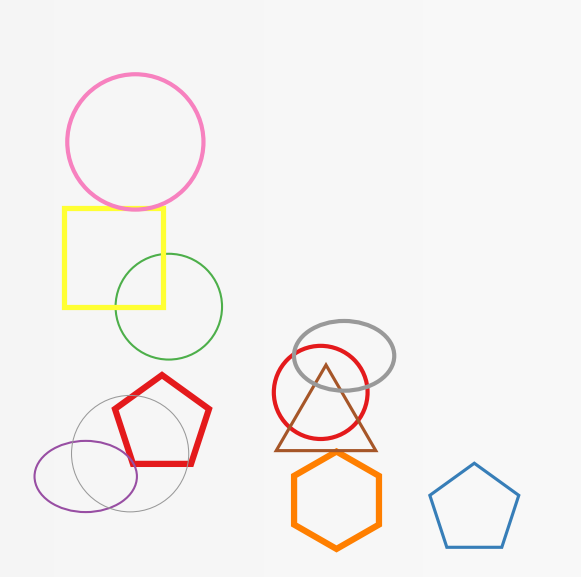[{"shape": "circle", "thickness": 2, "radius": 0.4, "center": [0.552, 0.32]}, {"shape": "pentagon", "thickness": 3, "radius": 0.43, "center": [0.279, 0.265]}, {"shape": "pentagon", "thickness": 1.5, "radius": 0.4, "center": [0.816, 0.117]}, {"shape": "circle", "thickness": 1, "radius": 0.46, "center": [0.29, 0.468]}, {"shape": "oval", "thickness": 1, "radius": 0.44, "center": [0.147, 0.174]}, {"shape": "hexagon", "thickness": 3, "radius": 0.42, "center": [0.579, 0.133]}, {"shape": "square", "thickness": 2.5, "radius": 0.43, "center": [0.195, 0.554]}, {"shape": "triangle", "thickness": 1.5, "radius": 0.49, "center": [0.561, 0.268]}, {"shape": "circle", "thickness": 2, "radius": 0.59, "center": [0.233, 0.753]}, {"shape": "circle", "thickness": 0.5, "radius": 0.5, "center": [0.224, 0.214]}, {"shape": "oval", "thickness": 2, "radius": 0.43, "center": [0.592, 0.383]}]